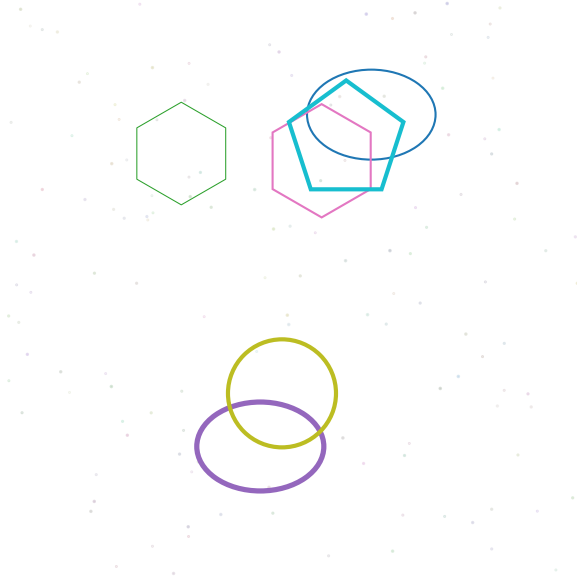[{"shape": "oval", "thickness": 1, "radius": 0.56, "center": [0.643, 0.801]}, {"shape": "hexagon", "thickness": 0.5, "radius": 0.44, "center": [0.314, 0.733]}, {"shape": "oval", "thickness": 2.5, "radius": 0.55, "center": [0.451, 0.226]}, {"shape": "hexagon", "thickness": 1, "radius": 0.49, "center": [0.557, 0.721]}, {"shape": "circle", "thickness": 2, "radius": 0.47, "center": [0.488, 0.318]}, {"shape": "pentagon", "thickness": 2, "radius": 0.52, "center": [0.599, 0.756]}]